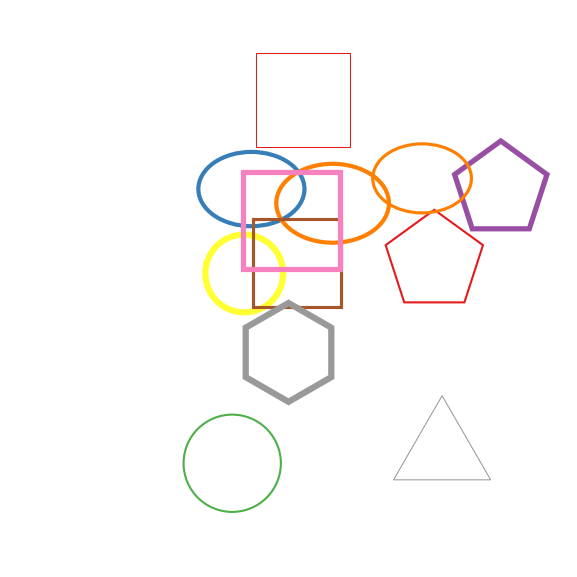[{"shape": "pentagon", "thickness": 1, "radius": 0.44, "center": [0.752, 0.547]}, {"shape": "square", "thickness": 0.5, "radius": 0.41, "center": [0.525, 0.826]}, {"shape": "oval", "thickness": 2, "radius": 0.46, "center": [0.435, 0.672]}, {"shape": "circle", "thickness": 1, "radius": 0.42, "center": [0.402, 0.197]}, {"shape": "pentagon", "thickness": 2.5, "radius": 0.42, "center": [0.867, 0.671]}, {"shape": "oval", "thickness": 2, "radius": 0.49, "center": [0.576, 0.647]}, {"shape": "oval", "thickness": 1.5, "radius": 0.43, "center": [0.731, 0.69]}, {"shape": "circle", "thickness": 3, "radius": 0.34, "center": [0.423, 0.526]}, {"shape": "square", "thickness": 1.5, "radius": 0.38, "center": [0.514, 0.543]}, {"shape": "square", "thickness": 2.5, "radius": 0.42, "center": [0.505, 0.617]}, {"shape": "hexagon", "thickness": 3, "radius": 0.43, "center": [0.5, 0.389]}, {"shape": "triangle", "thickness": 0.5, "radius": 0.49, "center": [0.766, 0.217]}]